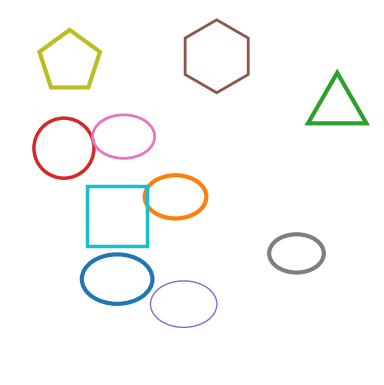[{"shape": "oval", "thickness": 3, "radius": 0.46, "center": [0.304, 0.275]}, {"shape": "oval", "thickness": 3, "radius": 0.4, "center": [0.456, 0.489]}, {"shape": "triangle", "thickness": 3, "radius": 0.44, "center": [0.876, 0.723]}, {"shape": "circle", "thickness": 2.5, "radius": 0.39, "center": [0.166, 0.615]}, {"shape": "oval", "thickness": 1, "radius": 0.43, "center": [0.477, 0.21]}, {"shape": "hexagon", "thickness": 2, "radius": 0.47, "center": [0.563, 0.854]}, {"shape": "oval", "thickness": 2, "radius": 0.4, "center": [0.321, 0.645]}, {"shape": "oval", "thickness": 3, "radius": 0.35, "center": [0.77, 0.342]}, {"shape": "pentagon", "thickness": 3, "radius": 0.41, "center": [0.181, 0.84]}, {"shape": "square", "thickness": 2.5, "radius": 0.39, "center": [0.304, 0.439]}]